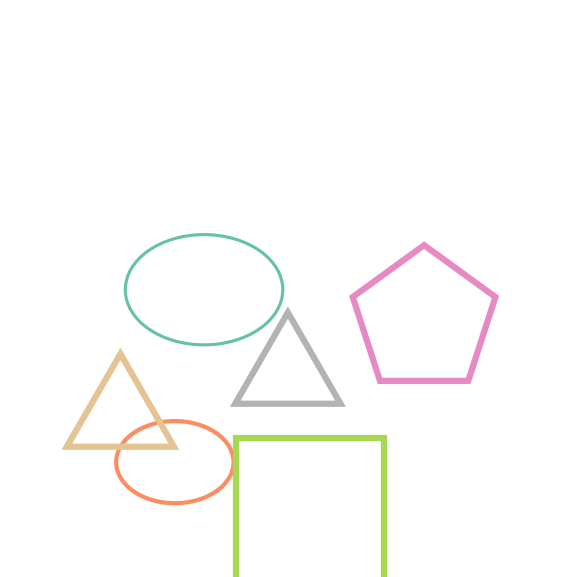[{"shape": "oval", "thickness": 1.5, "radius": 0.68, "center": [0.353, 0.497]}, {"shape": "oval", "thickness": 2, "radius": 0.51, "center": [0.303, 0.199]}, {"shape": "pentagon", "thickness": 3, "radius": 0.65, "center": [0.734, 0.445]}, {"shape": "square", "thickness": 3, "radius": 0.64, "center": [0.537, 0.112]}, {"shape": "triangle", "thickness": 3, "radius": 0.54, "center": [0.208, 0.279]}, {"shape": "triangle", "thickness": 3, "radius": 0.53, "center": [0.498, 0.353]}]